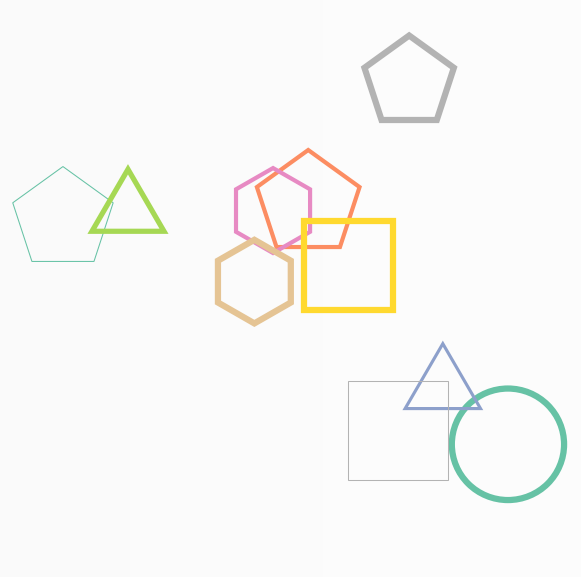[{"shape": "pentagon", "thickness": 0.5, "radius": 0.45, "center": [0.108, 0.62]}, {"shape": "circle", "thickness": 3, "radius": 0.48, "center": [0.874, 0.23]}, {"shape": "pentagon", "thickness": 2, "radius": 0.46, "center": [0.53, 0.647]}, {"shape": "triangle", "thickness": 1.5, "radius": 0.37, "center": [0.762, 0.329]}, {"shape": "hexagon", "thickness": 2, "radius": 0.37, "center": [0.47, 0.635]}, {"shape": "triangle", "thickness": 2.5, "radius": 0.36, "center": [0.22, 0.634]}, {"shape": "square", "thickness": 3, "radius": 0.38, "center": [0.6, 0.539]}, {"shape": "hexagon", "thickness": 3, "radius": 0.36, "center": [0.438, 0.512]}, {"shape": "square", "thickness": 0.5, "radius": 0.43, "center": [0.685, 0.254]}, {"shape": "pentagon", "thickness": 3, "radius": 0.4, "center": [0.704, 0.857]}]